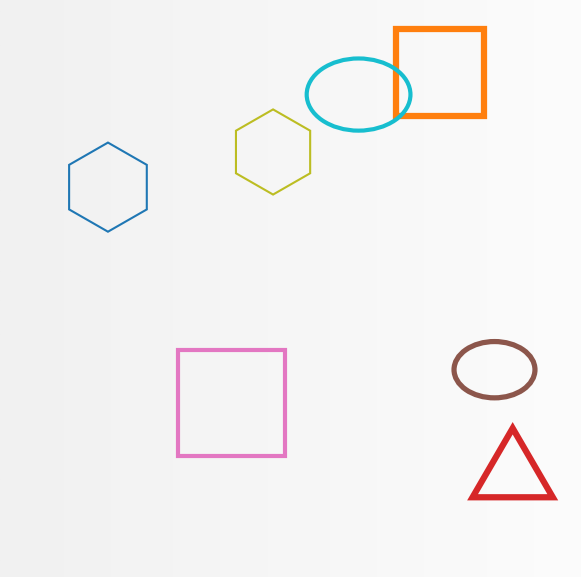[{"shape": "hexagon", "thickness": 1, "radius": 0.39, "center": [0.186, 0.675]}, {"shape": "square", "thickness": 3, "radius": 0.38, "center": [0.757, 0.874]}, {"shape": "triangle", "thickness": 3, "radius": 0.4, "center": [0.882, 0.178]}, {"shape": "oval", "thickness": 2.5, "radius": 0.35, "center": [0.851, 0.359]}, {"shape": "square", "thickness": 2, "radius": 0.46, "center": [0.398, 0.301]}, {"shape": "hexagon", "thickness": 1, "radius": 0.37, "center": [0.47, 0.736]}, {"shape": "oval", "thickness": 2, "radius": 0.45, "center": [0.617, 0.835]}]